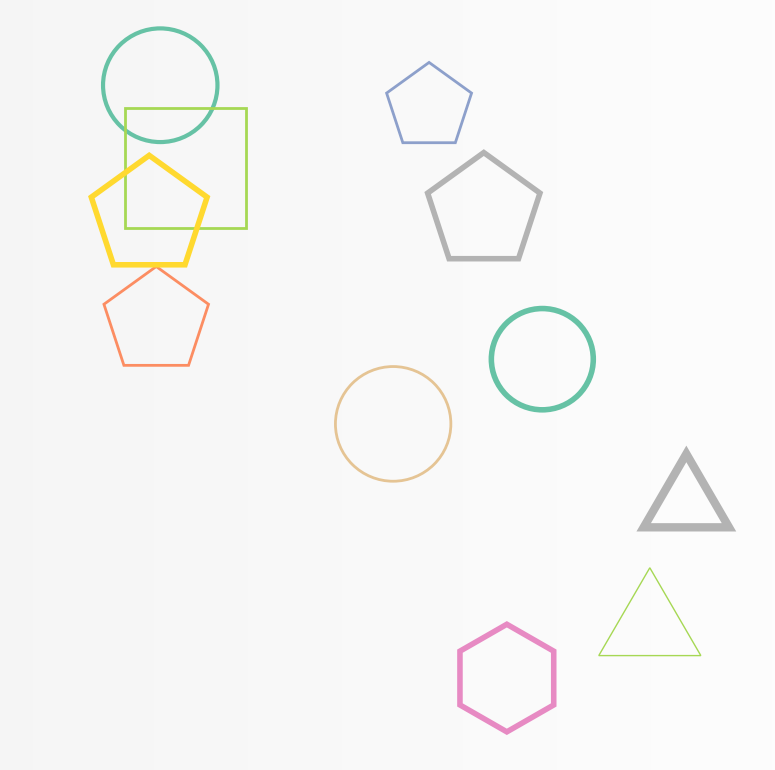[{"shape": "circle", "thickness": 2, "radius": 0.33, "center": [0.7, 0.534]}, {"shape": "circle", "thickness": 1.5, "radius": 0.37, "center": [0.207, 0.889]}, {"shape": "pentagon", "thickness": 1, "radius": 0.35, "center": [0.202, 0.583]}, {"shape": "pentagon", "thickness": 1, "radius": 0.29, "center": [0.554, 0.861]}, {"shape": "hexagon", "thickness": 2, "radius": 0.35, "center": [0.654, 0.119]}, {"shape": "triangle", "thickness": 0.5, "radius": 0.38, "center": [0.838, 0.187]}, {"shape": "square", "thickness": 1, "radius": 0.39, "center": [0.239, 0.782]}, {"shape": "pentagon", "thickness": 2, "radius": 0.39, "center": [0.193, 0.72]}, {"shape": "circle", "thickness": 1, "radius": 0.37, "center": [0.507, 0.449]}, {"shape": "pentagon", "thickness": 2, "radius": 0.38, "center": [0.624, 0.726]}, {"shape": "triangle", "thickness": 3, "radius": 0.32, "center": [0.886, 0.347]}]